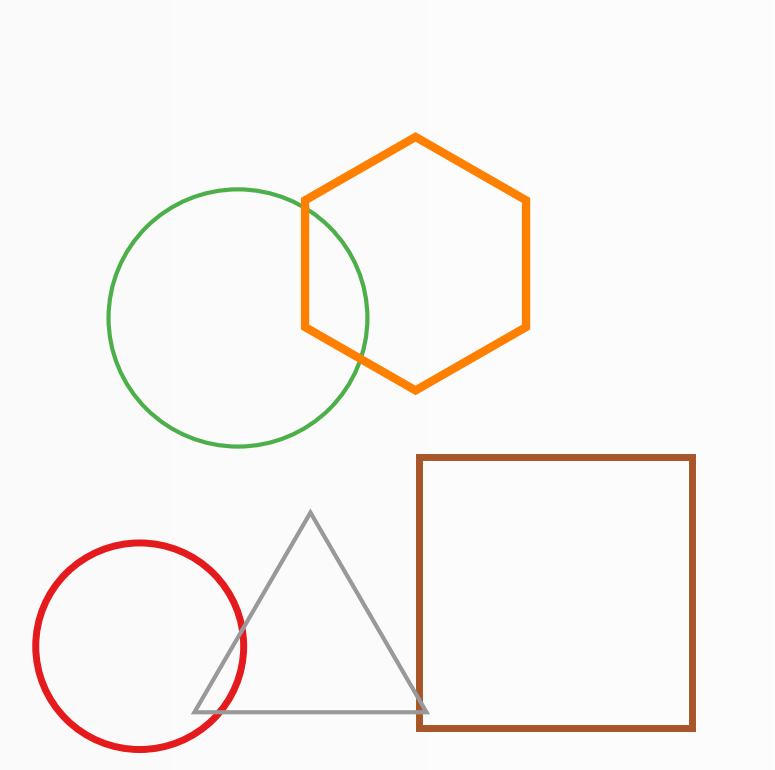[{"shape": "circle", "thickness": 2.5, "radius": 0.67, "center": [0.18, 0.161]}, {"shape": "circle", "thickness": 1.5, "radius": 0.84, "center": [0.307, 0.587]}, {"shape": "hexagon", "thickness": 3, "radius": 0.82, "center": [0.536, 0.658]}, {"shape": "square", "thickness": 2.5, "radius": 0.88, "center": [0.717, 0.23]}, {"shape": "triangle", "thickness": 1.5, "radius": 0.86, "center": [0.401, 0.161]}]